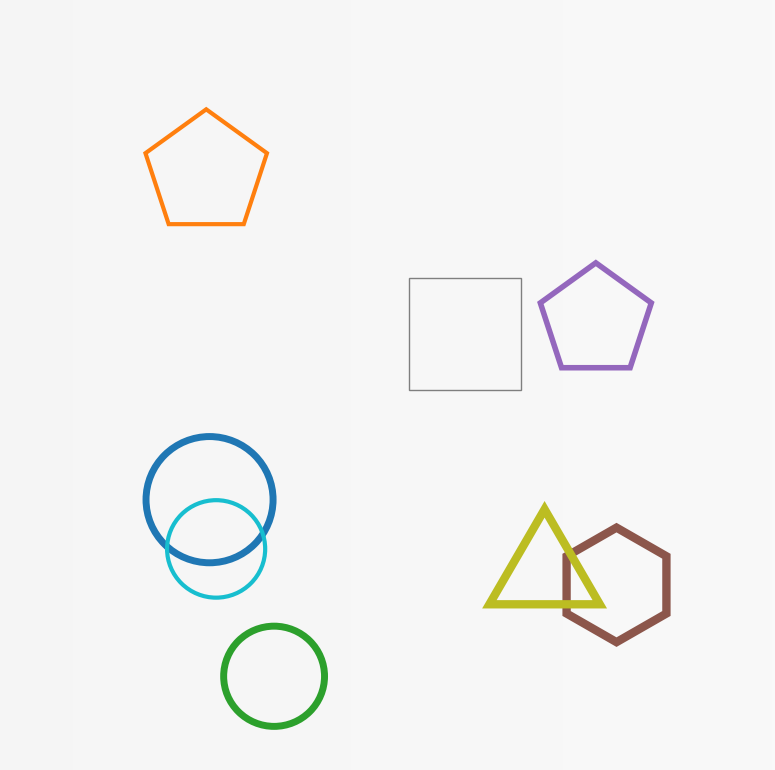[{"shape": "circle", "thickness": 2.5, "radius": 0.41, "center": [0.27, 0.351]}, {"shape": "pentagon", "thickness": 1.5, "radius": 0.41, "center": [0.266, 0.776]}, {"shape": "circle", "thickness": 2.5, "radius": 0.33, "center": [0.354, 0.122]}, {"shape": "pentagon", "thickness": 2, "radius": 0.38, "center": [0.769, 0.583]}, {"shape": "hexagon", "thickness": 3, "radius": 0.37, "center": [0.795, 0.24]}, {"shape": "square", "thickness": 0.5, "radius": 0.36, "center": [0.6, 0.566]}, {"shape": "triangle", "thickness": 3, "radius": 0.41, "center": [0.703, 0.256]}, {"shape": "circle", "thickness": 1.5, "radius": 0.32, "center": [0.279, 0.287]}]